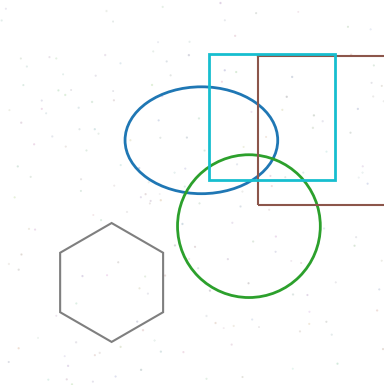[{"shape": "oval", "thickness": 2, "radius": 0.99, "center": [0.523, 0.636]}, {"shape": "circle", "thickness": 2, "radius": 0.93, "center": [0.647, 0.413]}, {"shape": "square", "thickness": 1.5, "radius": 0.97, "center": [0.863, 0.661]}, {"shape": "hexagon", "thickness": 1.5, "radius": 0.77, "center": [0.29, 0.266]}, {"shape": "square", "thickness": 2, "radius": 0.82, "center": [0.707, 0.696]}]